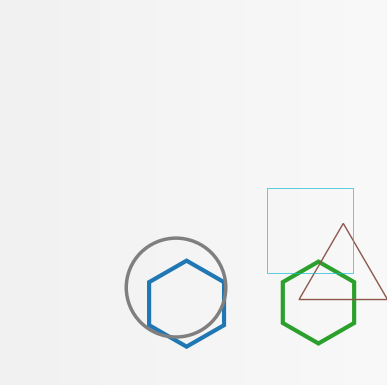[{"shape": "hexagon", "thickness": 3, "radius": 0.56, "center": [0.481, 0.211]}, {"shape": "hexagon", "thickness": 3, "radius": 0.53, "center": [0.822, 0.214]}, {"shape": "triangle", "thickness": 1, "radius": 0.66, "center": [0.886, 0.288]}, {"shape": "circle", "thickness": 2.5, "radius": 0.64, "center": [0.454, 0.253]}, {"shape": "square", "thickness": 0.5, "radius": 0.55, "center": [0.8, 0.401]}]